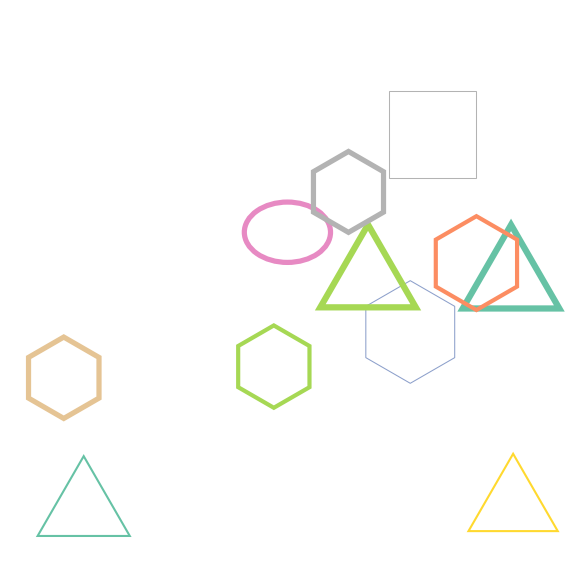[{"shape": "triangle", "thickness": 1, "radius": 0.46, "center": [0.145, 0.117]}, {"shape": "triangle", "thickness": 3, "radius": 0.48, "center": [0.885, 0.513]}, {"shape": "hexagon", "thickness": 2, "radius": 0.41, "center": [0.825, 0.544]}, {"shape": "hexagon", "thickness": 0.5, "radius": 0.44, "center": [0.71, 0.424]}, {"shape": "oval", "thickness": 2.5, "radius": 0.37, "center": [0.498, 0.597]}, {"shape": "hexagon", "thickness": 2, "radius": 0.36, "center": [0.474, 0.364]}, {"shape": "triangle", "thickness": 3, "radius": 0.48, "center": [0.637, 0.515]}, {"shape": "triangle", "thickness": 1, "radius": 0.45, "center": [0.889, 0.124]}, {"shape": "hexagon", "thickness": 2.5, "radius": 0.35, "center": [0.11, 0.345]}, {"shape": "square", "thickness": 0.5, "radius": 0.38, "center": [0.749, 0.766]}, {"shape": "hexagon", "thickness": 2.5, "radius": 0.35, "center": [0.603, 0.667]}]